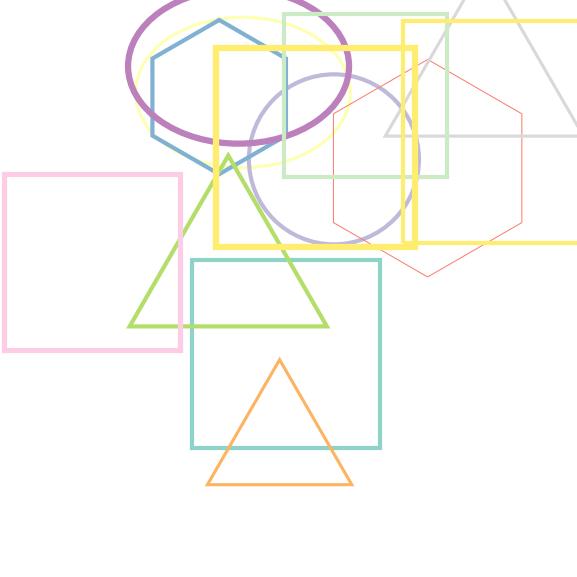[{"shape": "square", "thickness": 2, "radius": 0.81, "center": [0.495, 0.387]}, {"shape": "oval", "thickness": 1.5, "radius": 0.93, "center": [0.421, 0.839]}, {"shape": "circle", "thickness": 2, "radius": 0.74, "center": [0.578, 0.723]}, {"shape": "hexagon", "thickness": 0.5, "radius": 0.94, "center": [0.741, 0.708]}, {"shape": "hexagon", "thickness": 2, "radius": 0.67, "center": [0.38, 0.831]}, {"shape": "triangle", "thickness": 1.5, "radius": 0.72, "center": [0.484, 0.232]}, {"shape": "triangle", "thickness": 2, "radius": 0.99, "center": [0.395, 0.533]}, {"shape": "square", "thickness": 2.5, "radius": 0.76, "center": [0.16, 0.546]}, {"shape": "triangle", "thickness": 1.5, "radius": 0.99, "center": [0.839, 0.862]}, {"shape": "oval", "thickness": 3, "radius": 0.96, "center": [0.413, 0.884]}, {"shape": "square", "thickness": 2, "radius": 0.7, "center": [0.633, 0.834]}, {"shape": "square", "thickness": 2, "radius": 0.96, "center": [0.891, 0.771]}, {"shape": "square", "thickness": 3, "radius": 0.86, "center": [0.547, 0.743]}]